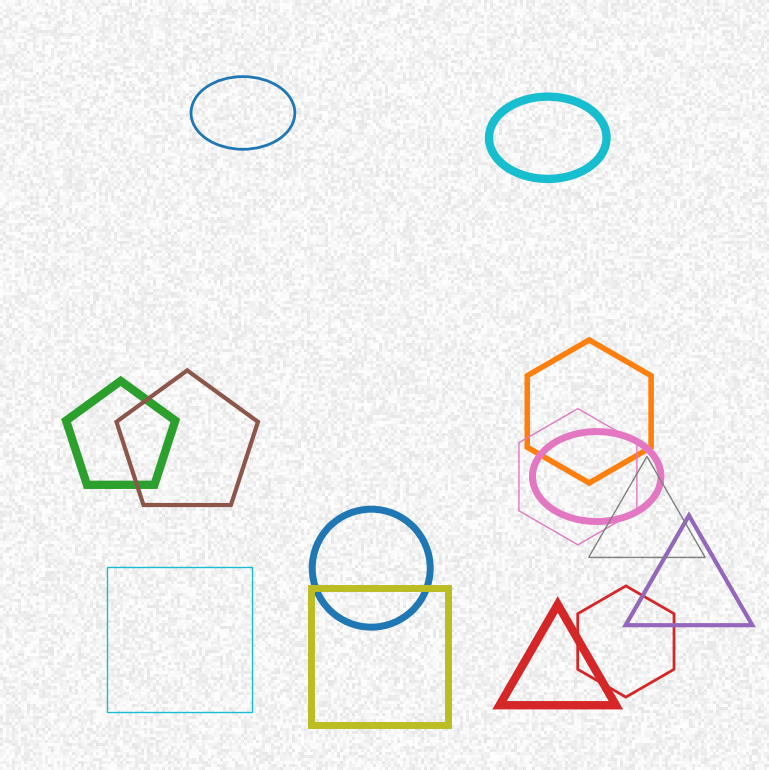[{"shape": "circle", "thickness": 2.5, "radius": 0.38, "center": [0.482, 0.262]}, {"shape": "oval", "thickness": 1, "radius": 0.34, "center": [0.315, 0.853]}, {"shape": "hexagon", "thickness": 2, "radius": 0.46, "center": [0.765, 0.466]}, {"shape": "pentagon", "thickness": 3, "radius": 0.37, "center": [0.157, 0.431]}, {"shape": "triangle", "thickness": 3, "radius": 0.44, "center": [0.724, 0.128]}, {"shape": "hexagon", "thickness": 1, "radius": 0.36, "center": [0.813, 0.167]}, {"shape": "triangle", "thickness": 1.5, "radius": 0.48, "center": [0.895, 0.236]}, {"shape": "pentagon", "thickness": 1.5, "radius": 0.48, "center": [0.243, 0.422]}, {"shape": "hexagon", "thickness": 0.5, "radius": 0.44, "center": [0.751, 0.381]}, {"shape": "oval", "thickness": 2.5, "radius": 0.42, "center": [0.775, 0.381]}, {"shape": "triangle", "thickness": 0.5, "radius": 0.44, "center": [0.84, 0.32]}, {"shape": "square", "thickness": 2.5, "radius": 0.45, "center": [0.493, 0.147]}, {"shape": "oval", "thickness": 3, "radius": 0.38, "center": [0.711, 0.821]}, {"shape": "square", "thickness": 0.5, "radius": 0.47, "center": [0.233, 0.169]}]